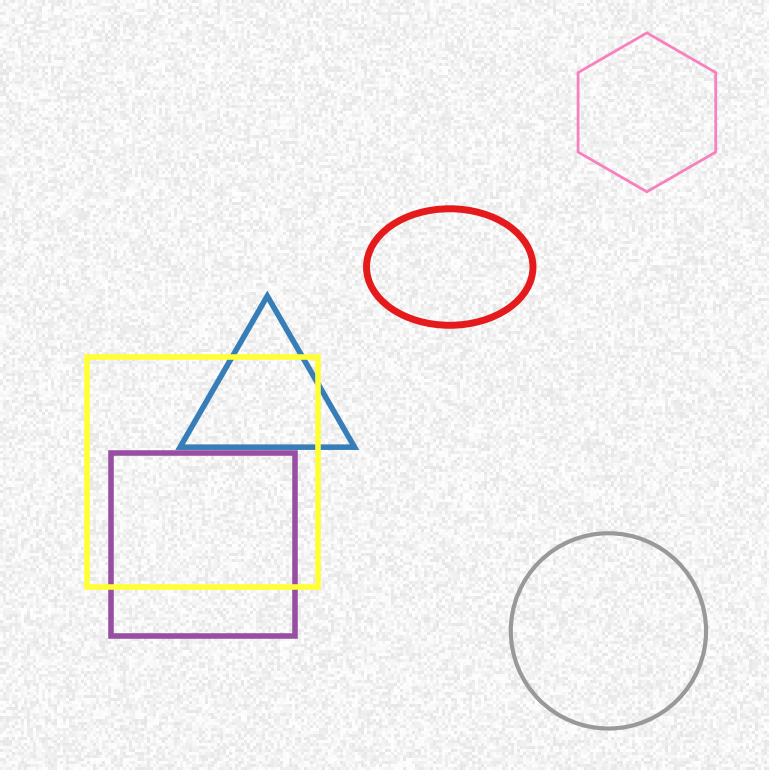[{"shape": "oval", "thickness": 2.5, "radius": 0.54, "center": [0.584, 0.653]}, {"shape": "triangle", "thickness": 2, "radius": 0.65, "center": [0.347, 0.485]}, {"shape": "square", "thickness": 2, "radius": 0.6, "center": [0.263, 0.293]}, {"shape": "square", "thickness": 2, "radius": 0.75, "center": [0.263, 0.387]}, {"shape": "hexagon", "thickness": 1, "radius": 0.52, "center": [0.84, 0.854]}, {"shape": "circle", "thickness": 1.5, "radius": 0.63, "center": [0.79, 0.181]}]